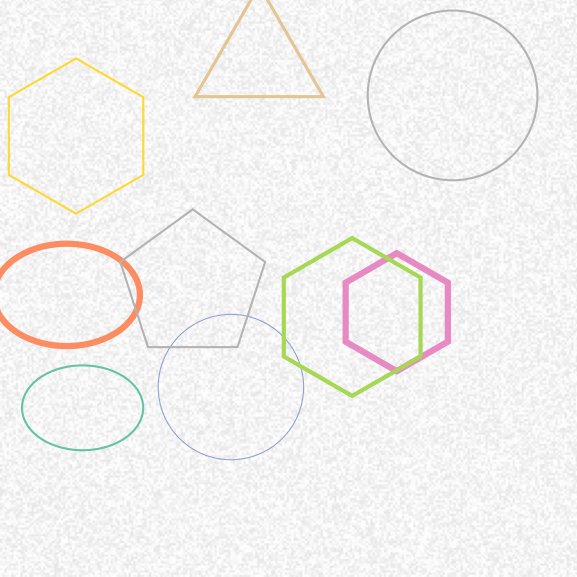[{"shape": "oval", "thickness": 1, "radius": 0.52, "center": [0.143, 0.293]}, {"shape": "oval", "thickness": 3, "radius": 0.63, "center": [0.116, 0.488]}, {"shape": "circle", "thickness": 0.5, "radius": 0.63, "center": [0.4, 0.329]}, {"shape": "hexagon", "thickness": 3, "radius": 0.51, "center": [0.687, 0.459]}, {"shape": "hexagon", "thickness": 2, "radius": 0.68, "center": [0.61, 0.45]}, {"shape": "hexagon", "thickness": 1, "radius": 0.67, "center": [0.132, 0.764]}, {"shape": "triangle", "thickness": 1.5, "radius": 0.64, "center": [0.449, 0.896]}, {"shape": "pentagon", "thickness": 1, "radius": 0.66, "center": [0.334, 0.505]}, {"shape": "circle", "thickness": 1, "radius": 0.73, "center": [0.784, 0.834]}]